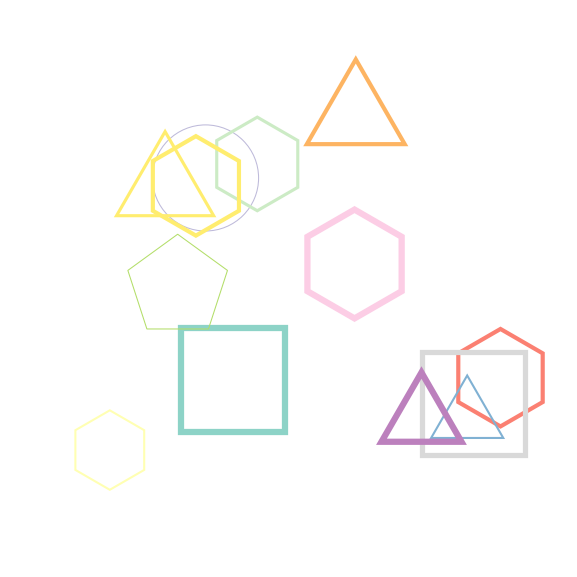[{"shape": "square", "thickness": 3, "radius": 0.45, "center": [0.403, 0.341]}, {"shape": "hexagon", "thickness": 1, "radius": 0.34, "center": [0.19, 0.22]}, {"shape": "circle", "thickness": 0.5, "radius": 0.46, "center": [0.356, 0.691]}, {"shape": "hexagon", "thickness": 2, "radius": 0.42, "center": [0.867, 0.345]}, {"shape": "triangle", "thickness": 1, "radius": 0.36, "center": [0.809, 0.277]}, {"shape": "triangle", "thickness": 2, "radius": 0.49, "center": [0.616, 0.798]}, {"shape": "pentagon", "thickness": 0.5, "radius": 0.45, "center": [0.308, 0.503]}, {"shape": "hexagon", "thickness": 3, "radius": 0.47, "center": [0.614, 0.542]}, {"shape": "square", "thickness": 2.5, "radius": 0.45, "center": [0.819, 0.3]}, {"shape": "triangle", "thickness": 3, "radius": 0.4, "center": [0.73, 0.274]}, {"shape": "hexagon", "thickness": 1.5, "radius": 0.41, "center": [0.445, 0.715]}, {"shape": "triangle", "thickness": 1.5, "radius": 0.49, "center": [0.286, 0.674]}, {"shape": "hexagon", "thickness": 2, "radius": 0.43, "center": [0.339, 0.677]}]